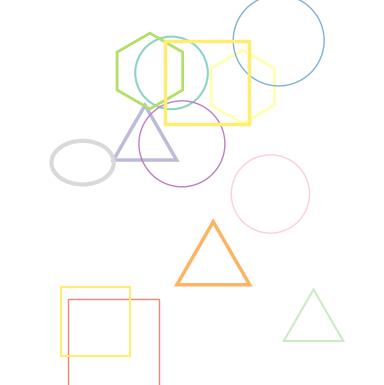[{"shape": "circle", "thickness": 1.5, "radius": 0.47, "center": [0.445, 0.811]}, {"shape": "hexagon", "thickness": 2, "radius": 0.48, "center": [0.631, 0.775]}, {"shape": "triangle", "thickness": 2.5, "radius": 0.47, "center": [0.377, 0.632]}, {"shape": "square", "thickness": 1, "radius": 0.59, "center": [0.295, 0.105]}, {"shape": "circle", "thickness": 1, "radius": 0.59, "center": [0.724, 0.895]}, {"shape": "triangle", "thickness": 2.5, "radius": 0.55, "center": [0.554, 0.315]}, {"shape": "hexagon", "thickness": 2, "radius": 0.49, "center": [0.389, 0.815]}, {"shape": "circle", "thickness": 1, "radius": 0.51, "center": [0.702, 0.496]}, {"shape": "oval", "thickness": 3, "radius": 0.4, "center": [0.215, 0.578]}, {"shape": "circle", "thickness": 1, "radius": 0.56, "center": [0.473, 0.626]}, {"shape": "triangle", "thickness": 1.5, "radius": 0.45, "center": [0.814, 0.159]}, {"shape": "square", "thickness": 2.5, "radius": 0.54, "center": [0.538, 0.785]}, {"shape": "square", "thickness": 1.5, "radius": 0.45, "center": [0.248, 0.165]}]